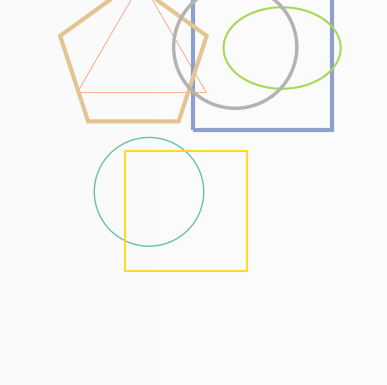[{"shape": "circle", "thickness": 1, "radius": 0.71, "center": [0.385, 0.502]}, {"shape": "triangle", "thickness": 0.5, "radius": 0.96, "center": [0.366, 0.856]}, {"shape": "square", "thickness": 3, "radius": 0.9, "center": [0.678, 0.843]}, {"shape": "oval", "thickness": 1.5, "radius": 0.76, "center": [0.728, 0.875]}, {"shape": "square", "thickness": 1.5, "radius": 0.78, "center": [0.481, 0.452]}, {"shape": "pentagon", "thickness": 3, "radius": 0.99, "center": [0.344, 0.845]}, {"shape": "circle", "thickness": 2.5, "radius": 0.79, "center": [0.607, 0.878]}]